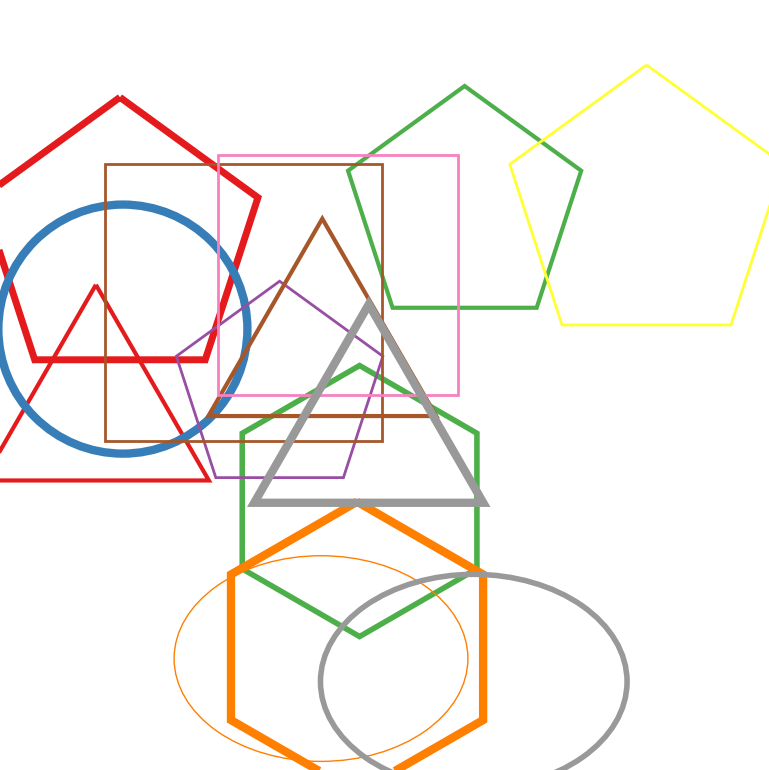[{"shape": "triangle", "thickness": 1.5, "radius": 0.85, "center": [0.125, 0.461]}, {"shape": "pentagon", "thickness": 2.5, "radius": 0.94, "center": [0.156, 0.685]}, {"shape": "circle", "thickness": 3, "radius": 0.81, "center": [0.16, 0.573]}, {"shape": "pentagon", "thickness": 1.5, "radius": 0.8, "center": [0.603, 0.729]}, {"shape": "hexagon", "thickness": 2, "radius": 0.88, "center": [0.467, 0.349]}, {"shape": "pentagon", "thickness": 1, "radius": 0.7, "center": [0.363, 0.494]}, {"shape": "oval", "thickness": 0.5, "radius": 0.95, "center": [0.417, 0.145]}, {"shape": "hexagon", "thickness": 3, "radius": 0.95, "center": [0.464, 0.159]}, {"shape": "pentagon", "thickness": 1, "radius": 0.93, "center": [0.84, 0.729]}, {"shape": "triangle", "thickness": 1.5, "radius": 0.85, "center": [0.419, 0.545]}, {"shape": "square", "thickness": 1, "radius": 0.9, "center": [0.316, 0.607]}, {"shape": "square", "thickness": 1, "radius": 0.78, "center": [0.439, 0.643]}, {"shape": "triangle", "thickness": 3, "radius": 0.86, "center": [0.479, 0.433]}, {"shape": "oval", "thickness": 2, "radius": 1.0, "center": [0.615, 0.115]}]